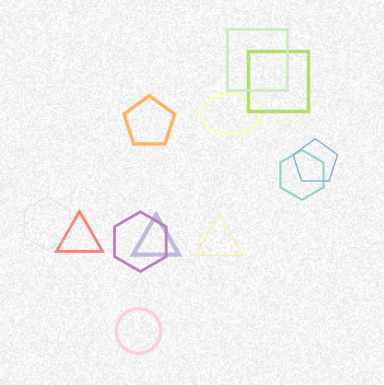[{"shape": "hexagon", "thickness": 1.5, "radius": 0.32, "center": [0.784, 0.546]}, {"shape": "oval", "thickness": 1.5, "radius": 0.37, "center": [0.599, 0.703]}, {"shape": "triangle", "thickness": 3, "radius": 0.34, "center": [0.405, 0.373]}, {"shape": "triangle", "thickness": 2, "radius": 0.35, "center": [0.207, 0.382]}, {"shape": "pentagon", "thickness": 1, "radius": 0.3, "center": [0.819, 0.579]}, {"shape": "pentagon", "thickness": 2.5, "radius": 0.35, "center": [0.388, 0.682]}, {"shape": "square", "thickness": 2.5, "radius": 0.39, "center": [0.722, 0.79]}, {"shape": "circle", "thickness": 2.5, "radius": 0.29, "center": [0.36, 0.14]}, {"shape": "hexagon", "thickness": 0.5, "radius": 0.34, "center": [0.122, 0.419]}, {"shape": "hexagon", "thickness": 2, "radius": 0.39, "center": [0.365, 0.372]}, {"shape": "square", "thickness": 2, "radius": 0.39, "center": [0.667, 0.846]}, {"shape": "triangle", "thickness": 0.5, "radius": 0.36, "center": [0.57, 0.373]}]